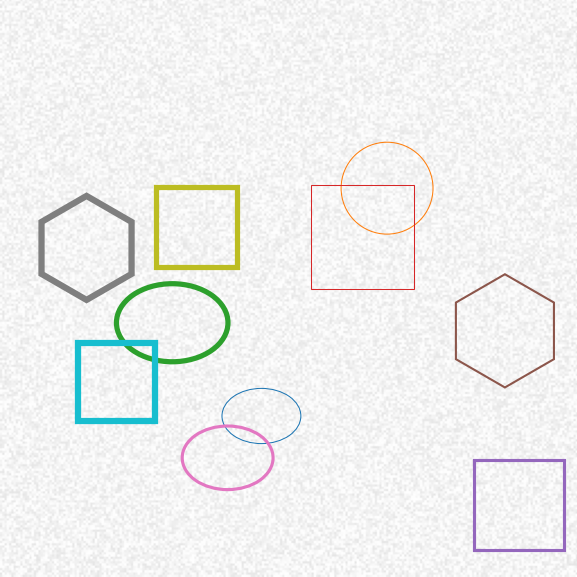[{"shape": "oval", "thickness": 0.5, "radius": 0.34, "center": [0.453, 0.279]}, {"shape": "circle", "thickness": 0.5, "radius": 0.4, "center": [0.67, 0.673]}, {"shape": "oval", "thickness": 2.5, "radius": 0.48, "center": [0.298, 0.44]}, {"shape": "square", "thickness": 0.5, "radius": 0.45, "center": [0.628, 0.589]}, {"shape": "square", "thickness": 1.5, "radius": 0.39, "center": [0.899, 0.125]}, {"shape": "hexagon", "thickness": 1, "radius": 0.49, "center": [0.874, 0.426]}, {"shape": "oval", "thickness": 1.5, "radius": 0.39, "center": [0.394, 0.206]}, {"shape": "hexagon", "thickness": 3, "radius": 0.45, "center": [0.15, 0.57]}, {"shape": "square", "thickness": 2.5, "radius": 0.35, "center": [0.34, 0.605]}, {"shape": "square", "thickness": 3, "radius": 0.34, "center": [0.202, 0.338]}]